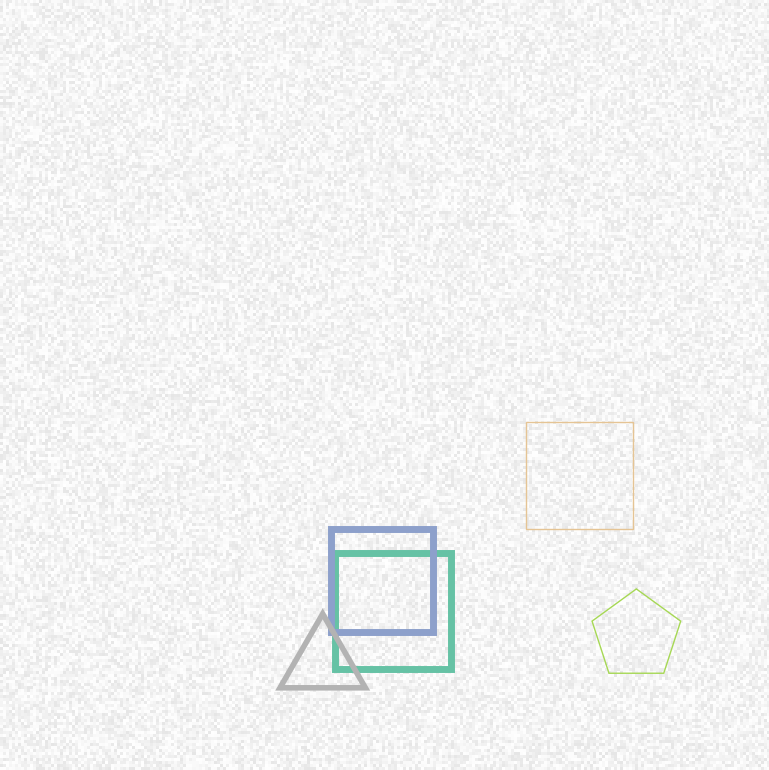[{"shape": "square", "thickness": 2.5, "radius": 0.38, "center": [0.511, 0.207]}, {"shape": "square", "thickness": 2.5, "radius": 0.33, "center": [0.496, 0.246]}, {"shape": "pentagon", "thickness": 0.5, "radius": 0.3, "center": [0.826, 0.175]}, {"shape": "square", "thickness": 0.5, "radius": 0.35, "center": [0.753, 0.382]}, {"shape": "triangle", "thickness": 2, "radius": 0.32, "center": [0.419, 0.139]}]